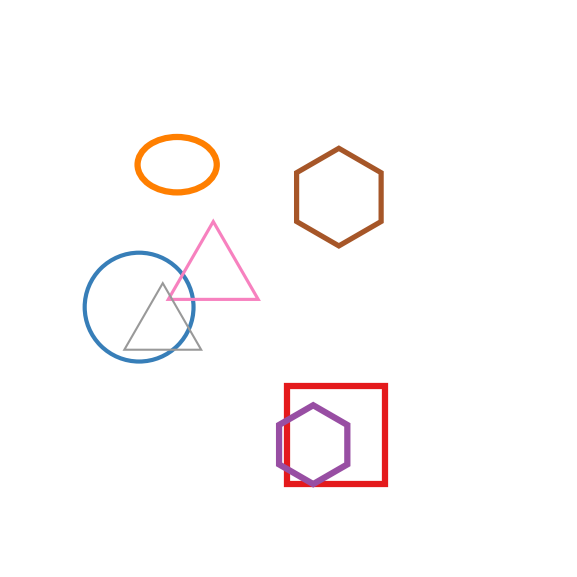[{"shape": "square", "thickness": 3, "radius": 0.43, "center": [0.582, 0.246]}, {"shape": "circle", "thickness": 2, "radius": 0.47, "center": [0.241, 0.467]}, {"shape": "hexagon", "thickness": 3, "radius": 0.34, "center": [0.542, 0.229]}, {"shape": "oval", "thickness": 3, "radius": 0.34, "center": [0.307, 0.714]}, {"shape": "hexagon", "thickness": 2.5, "radius": 0.42, "center": [0.587, 0.658]}, {"shape": "triangle", "thickness": 1.5, "radius": 0.45, "center": [0.369, 0.526]}, {"shape": "triangle", "thickness": 1, "radius": 0.38, "center": [0.282, 0.432]}]